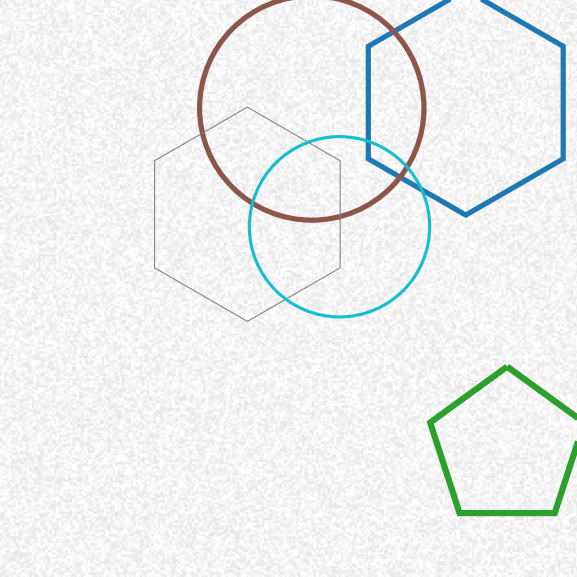[{"shape": "hexagon", "thickness": 2.5, "radius": 0.97, "center": [0.807, 0.822]}, {"shape": "pentagon", "thickness": 3, "radius": 0.7, "center": [0.878, 0.224]}, {"shape": "circle", "thickness": 2.5, "radius": 0.97, "center": [0.54, 0.812]}, {"shape": "hexagon", "thickness": 0.5, "radius": 0.93, "center": [0.428, 0.628]}, {"shape": "circle", "thickness": 1.5, "radius": 0.78, "center": [0.588, 0.606]}]